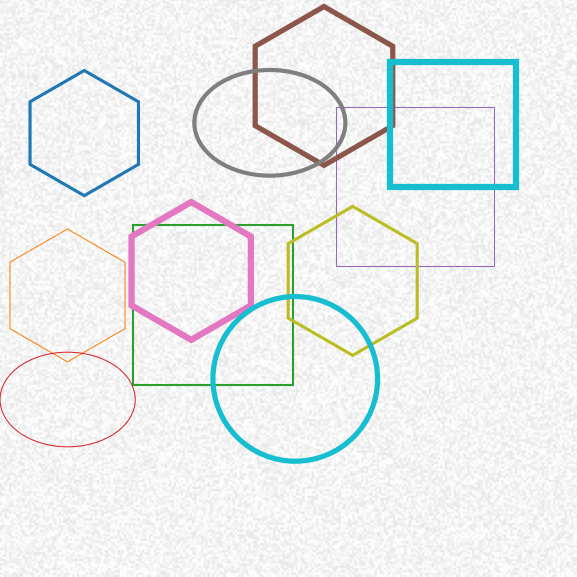[{"shape": "hexagon", "thickness": 1.5, "radius": 0.54, "center": [0.146, 0.769]}, {"shape": "hexagon", "thickness": 0.5, "radius": 0.58, "center": [0.117, 0.488]}, {"shape": "square", "thickness": 1, "radius": 0.69, "center": [0.369, 0.471]}, {"shape": "oval", "thickness": 0.5, "radius": 0.59, "center": [0.117, 0.307]}, {"shape": "square", "thickness": 0.5, "radius": 0.68, "center": [0.718, 0.676]}, {"shape": "hexagon", "thickness": 2.5, "radius": 0.69, "center": [0.561, 0.85]}, {"shape": "hexagon", "thickness": 3, "radius": 0.6, "center": [0.331, 0.53]}, {"shape": "oval", "thickness": 2, "radius": 0.65, "center": [0.467, 0.786]}, {"shape": "hexagon", "thickness": 1.5, "radius": 0.64, "center": [0.611, 0.513]}, {"shape": "circle", "thickness": 2.5, "radius": 0.71, "center": [0.511, 0.343]}, {"shape": "square", "thickness": 3, "radius": 0.54, "center": [0.784, 0.783]}]